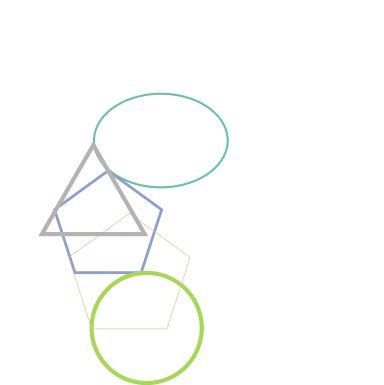[{"shape": "oval", "thickness": 1.5, "radius": 0.87, "center": [0.418, 0.635]}, {"shape": "pentagon", "thickness": 2, "radius": 0.73, "center": [0.281, 0.41]}, {"shape": "circle", "thickness": 3, "radius": 0.72, "center": [0.381, 0.148]}, {"shape": "pentagon", "thickness": 0.5, "radius": 0.83, "center": [0.336, 0.28]}, {"shape": "triangle", "thickness": 3, "radius": 0.77, "center": [0.242, 0.469]}]